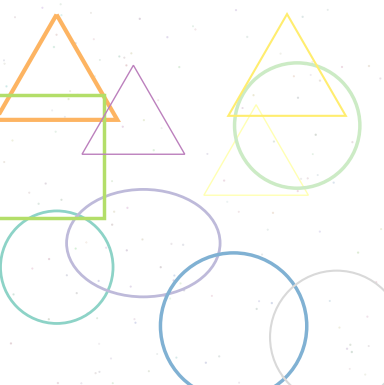[{"shape": "circle", "thickness": 2, "radius": 0.73, "center": [0.147, 0.306]}, {"shape": "triangle", "thickness": 1, "radius": 0.78, "center": [0.665, 0.571]}, {"shape": "oval", "thickness": 2, "radius": 1.0, "center": [0.372, 0.368]}, {"shape": "circle", "thickness": 2.5, "radius": 0.95, "center": [0.607, 0.153]}, {"shape": "triangle", "thickness": 3, "radius": 0.91, "center": [0.147, 0.78]}, {"shape": "square", "thickness": 2.5, "radius": 0.8, "center": [0.11, 0.593]}, {"shape": "circle", "thickness": 1.5, "radius": 0.86, "center": [0.874, 0.124]}, {"shape": "triangle", "thickness": 1, "radius": 0.77, "center": [0.346, 0.676]}, {"shape": "circle", "thickness": 2.5, "radius": 0.81, "center": [0.772, 0.674]}, {"shape": "triangle", "thickness": 1.5, "radius": 0.88, "center": [0.746, 0.787]}]